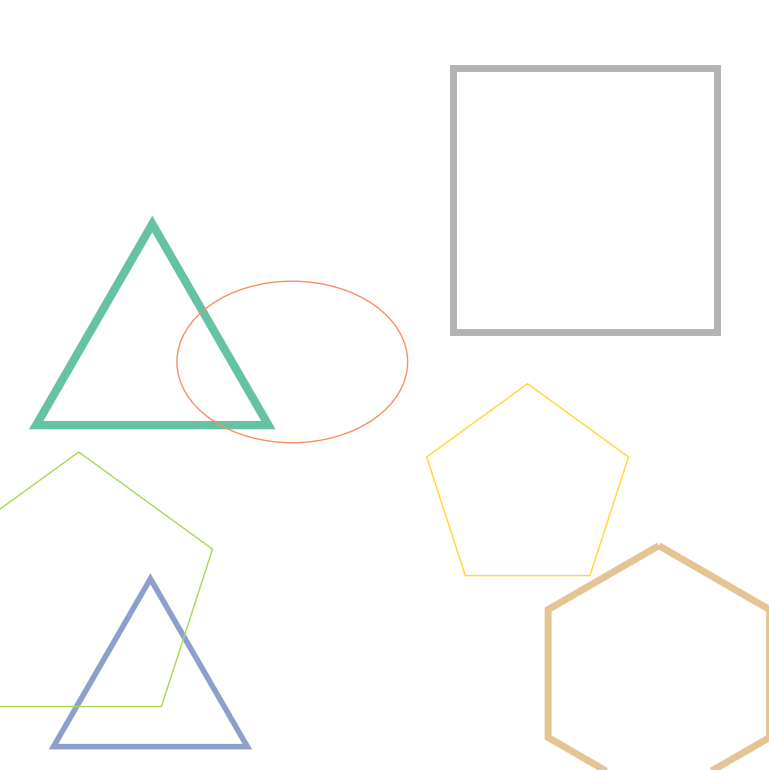[{"shape": "triangle", "thickness": 3, "radius": 0.87, "center": [0.198, 0.535]}, {"shape": "oval", "thickness": 0.5, "radius": 0.75, "center": [0.38, 0.53]}, {"shape": "triangle", "thickness": 2, "radius": 0.73, "center": [0.195, 0.103]}, {"shape": "pentagon", "thickness": 0.5, "radius": 0.91, "center": [0.102, 0.23]}, {"shape": "pentagon", "thickness": 0.5, "radius": 0.69, "center": [0.685, 0.364]}, {"shape": "hexagon", "thickness": 2.5, "radius": 0.83, "center": [0.856, 0.125]}, {"shape": "square", "thickness": 2.5, "radius": 0.86, "center": [0.759, 0.741]}]